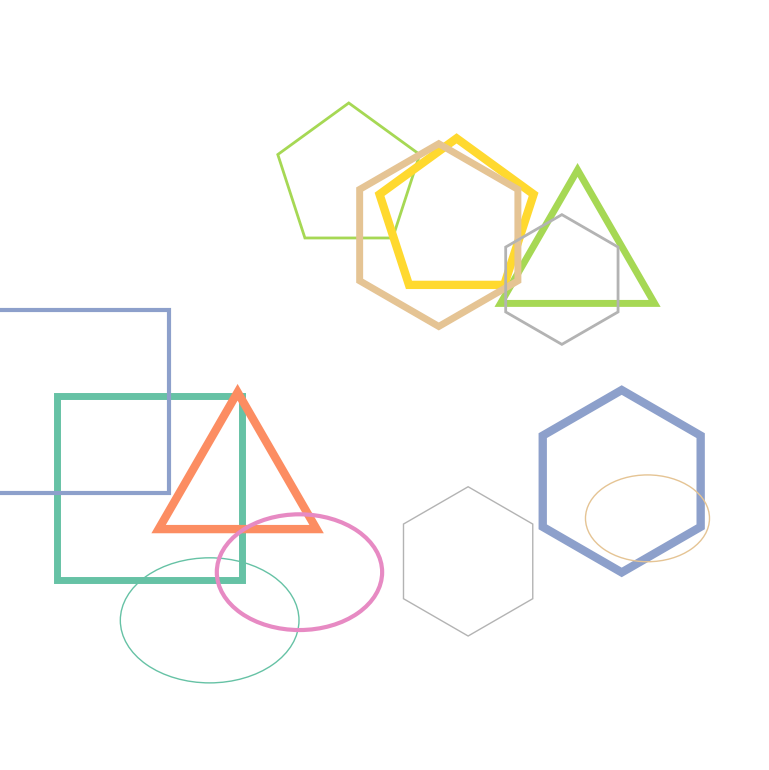[{"shape": "square", "thickness": 2.5, "radius": 0.6, "center": [0.194, 0.366]}, {"shape": "oval", "thickness": 0.5, "radius": 0.58, "center": [0.272, 0.194]}, {"shape": "triangle", "thickness": 3, "radius": 0.59, "center": [0.309, 0.372]}, {"shape": "hexagon", "thickness": 3, "radius": 0.59, "center": [0.807, 0.375]}, {"shape": "square", "thickness": 1.5, "radius": 0.59, "center": [0.101, 0.478]}, {"shape": "oval", "thickness": 1.5, "radius": 0.54, "center": [0.389, 0.257]}, {"shape": "pentagon", "thickness": 1, "radius": 0.48, "center": [0.453, 0.769]}, {"shape": "triangle", "thickness": 2.5, "radius": 0.58, "center": [0.75, 0.664]}, {"shape": "pentagon", "thickness": 3, "radius": 0.53, "center": [0.593, 0.715]}, {"shape": "oval", "thickness": 0.5, "radius": 0.4, "center": [0.841, 0.327]}, {"shape": "hexagon", "thickness": 2.5, "radius": 0.59, "center": [0.57, 0.695]}, {"shape": "hexagon", "thickness": 0.5, "radius": 0.48, "center": [0.608, 0.271]}, {"shape": "hexagon", "thickness": 1, "radius": 0.42, "center": [0.73, 0.637]}]